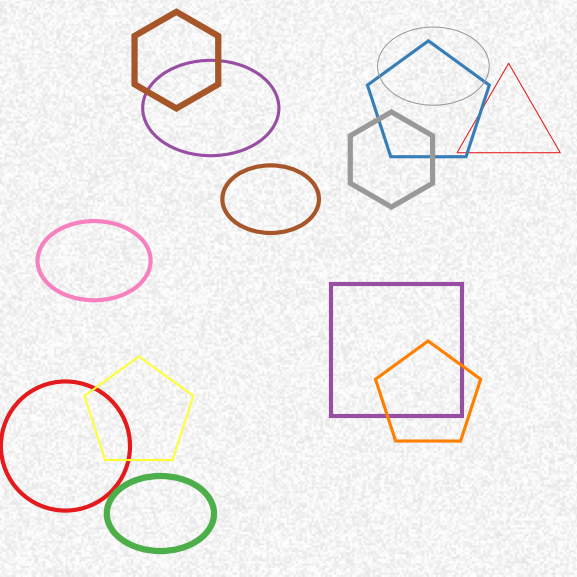[{"shape": "circle", "thickness": 2, "radius": 0.56, "center": [0.113, 0.227]}, {"shape": "triangle", "thickness": 0.5, "radius": 0.52, "center": [0.881, 0.786]}, {"shape": "pentagon", "thickness": 1.5, "radius": 0.55, "center": [0.742, 0.817]}, {"shape": "oval", "thickness": 3, "radius": 0.46, "center": [0.278, 0.11]}, {"shape": "square", "thickness": 2, "radius": 0.57, "center": [0.686, 0.393]}, {"shape": "oval", "thickness": 1.5, "radius": 0.59, "center": [0.365, 0.812]}, {"shape": "pentagon", "thickness": 1.5, "radius": 0.48, "center": [0.741, 0.313]}, {"shape": "pentagon", "thickness": 1, "radius": 0.5, "center": [0.241, 0.283]}, {"shape": "oval", "thickness": 2, "radius": 0.42, "center": [0.469, 0.654]}, {"shape": "hexagon", "thickness": 3, "radius": 0.42, "center": [0.305, 0.895]}, {"shape": "oval", "thickness": 2, "radius": 0.49, "center": [0.163, 0.548]}, {"shape": "oval", "thickness": 0.5, "radius": 0.48, "center": [0.75, 0.885]}, {"shape": "hexagon", "thickness": 2.5, "radius": 0.41, "center": [0.678, 0.723]}]